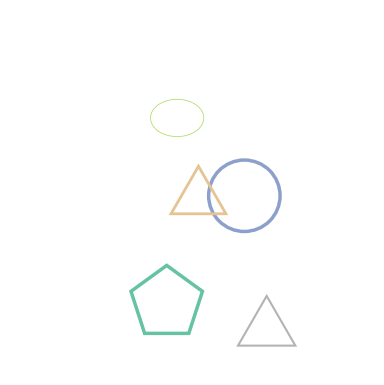[{"shape": "pentagon", "thickness": 2.5, "radius": 0.49, "center": [0.433, 0.213]}, {"shape": "circle", "thickness": 2.5, "radius": 0.46, "center": [0.635, 0.492]}, {"shape": "oval", "thickness": 0.5, "radius": 0.35, "center": [0.46, 0.694]}, {"shape": "triangle", "thickness": 2, "radius": 0.41, "center": [0.516, 0.486]}, {"shape": "triangle", "thickness": 1.5, "radius": 0.43, "center": [0.693, 0.145]}]